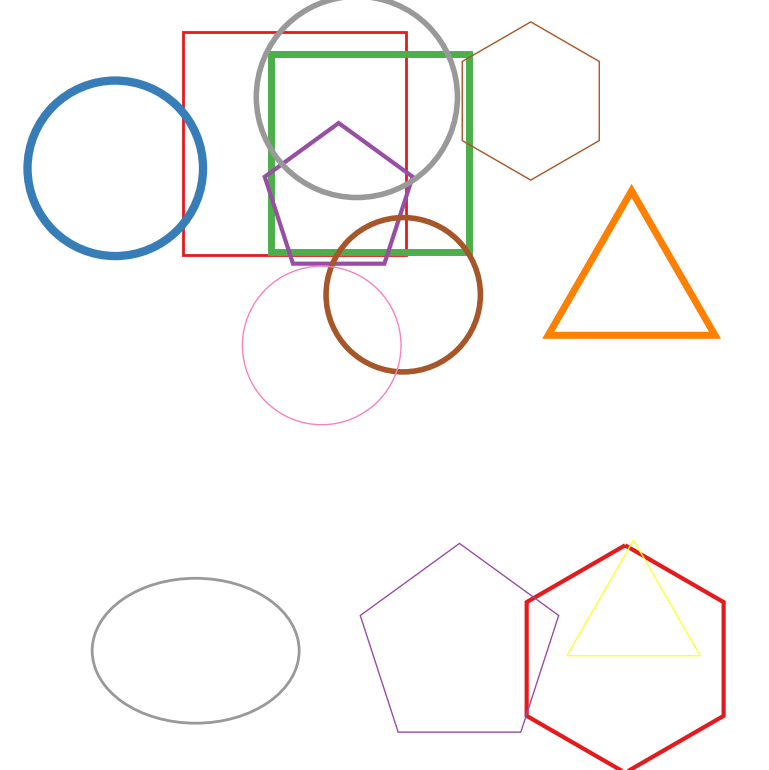[{"shape": "square", "thickness": 1, "radius": 0.72, "center": [0.382, 0.813]}, {"shape": "hexagon", "thickness": 1.5, "radius": 0.74, "center": [0.812, 0.144]}, {"shape": "circle", "thickness": 3, "radius": 0.57, "center": [0.15, 0.781]}, {"shape": "square", "thickness": 2.5, "radius": 0.64, "center": [0.481, 0.802]}, {"shape": "pentagon", "thickness": 0.5, "radius": 0.68, "center": [0.597, 0.159]}, {"shape": "pentagon", "thickness": 1.5, "radius": 0.5, "center": [0.44, 0.739]}, {"shape": "triangle", "thickness": 2.5, "radius": 0.63, "center": [0.82, 0.627]}, {"shape": "triangle", "thickness": 0.5, "radius": 0.5, "center": [0.823, 0.198]}, {"shape": "hexagon", "thickness": 0.5, "radius": 0.51, "center": [0.689, 0.869]}, {"shape": "circle", "thickness": 2, "radius": 0.5, "center": [0.524, 0.617]}, {"shape": "circle", "thickness": 0.5, "radius": 0.51, "center": [0.418, 0.551]}, {"shape": "oval", "thickness": 1, "radius": 0.67, "center": [0.254, 0.155]}, {"shape": "circle", "thickness": 2, "radius": 0.65, "center": [0.463, 0.874]}]